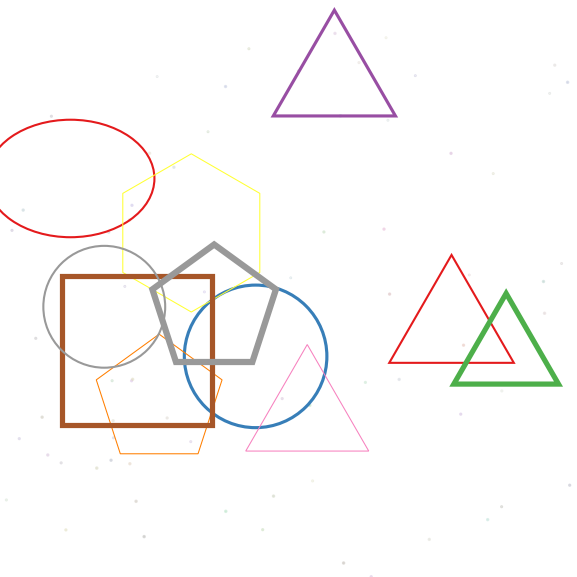[{"shape": "oval", "thickness": 1, "radius": 0.73, "center": [0.122, 0.69]}, {"shape": "triangle", "thickness": 1, "radius": 0.62, "center": [0.782, 0.433]}, {"shape": "circle", "thickness": 1.5, "radius": 0.62, "center": [0.443, 0.382]}, {"shape": "triangle", "thickness": 2.5, "radius": 0.52, "center": [0.876, 0.386]}, {"shape": "triangle", "thickness": 1.5, "radius": 0.61, "center": [0.579, 0.859]}, {"shape": "pentagon", "thickness": 0.5, "radius": 0.57, "center": [0.276, 0.306]}, {"shape": "hexagon", "thickness": 0.5, "radius": 0.68, "center": [0.331, 0.596]}, {"shape": "square", "thickness": 2.5, "radius": 0.65, "center": [0.237, 0.392]}, {"shape": "triangle", "thickness": 0.5, "radius": 0.61, "center": [0.532, 0.28]}, {"shape": "circle", "thickness": 1, "radius": 0.53, "center": [0.181, 0.468]}, {"shape": "pentagon", "thickness": 3, "radius": 0.56, "center": [0.371, 0.463]}]